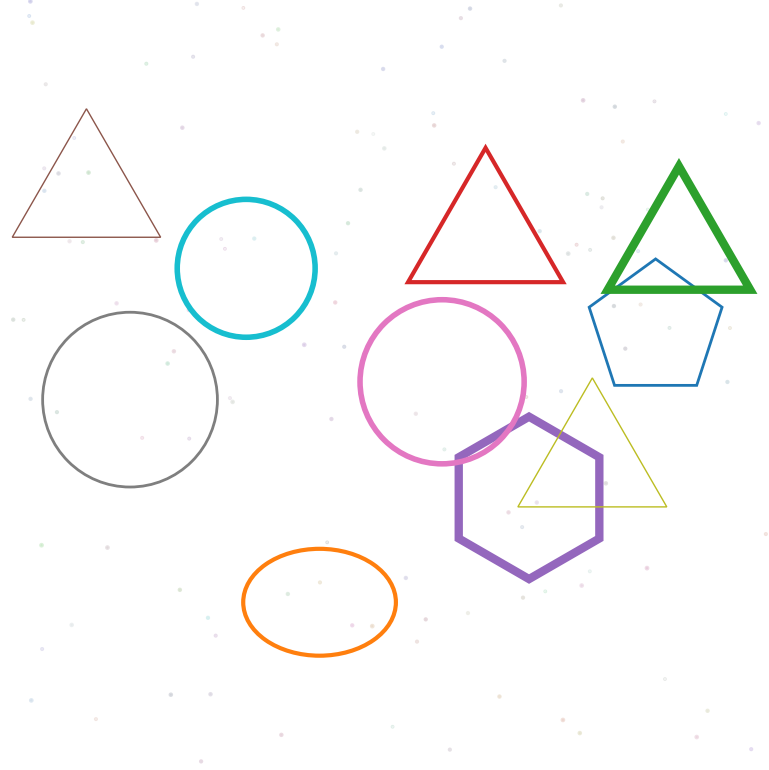[{"shape": "pentagon", "thickness": 1, "radius": 0.45, "center": [0.851, 0.573]}, {"shape": "oval", "thickness": 1.5, "radius": 0.5, "center": [0.415, 0.218]}, {"shape": "triangle", "thickness": 3, "radius": 0.53, "center": [0.882, 0.677]}, {"shape": "triangle", "thickness": 1.5, "radius": 0.58, "center": [0.631, 0.692]}, {"shape": "hexagon", "thickness": 3, "radius": 0.53, "center": [0.687, 0.353]}, {"shape": "triangle", "thickness": 0.5, "radius": 0.56, "center": [0.112, 0.747]}, {"shape": "circle", "thickness": 2, "radius": 0.53, "center": [0.574, 0.504]}, {"shape": "circle", "thickness": 1, "radius": 0.57, "center": [0.169, 0.481]}, {"shape": "triangle", "thickness": 0.5, "radius": 0.56, "center": [0.769, 0.398]}, {"shape": "circle", "thickness": 2, "radius": 0.45, "center": [0.32, 0.652]}]